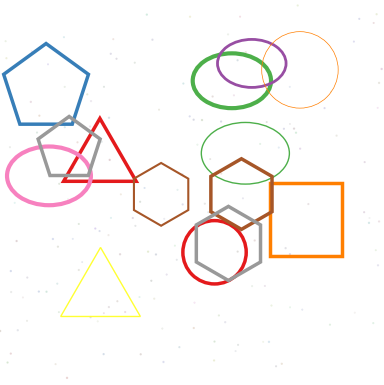[{"shape": "circle", "thickness": 2.5, "radius": 0.41, "center": [0.557, 0.345]}, {"shape": "triangle", "thickness": 2.5, "radius": 0.54, "center": [0.259, 0.583]}, {"shape": "pentagon", "thickness": 2.5, "radius": 0.58, "center": [0.12, 0.771]}, {"shape": "oval", "thickness": 3, "radius": 0.51, "center": [0.602, 0.79]}, {"shape": "oval", "thickness": 1, "radius": 0.57, "center": [0.637, 0.602]}, {"shape": "oval", "thickness": 2, "radius": 0.45, "center": [0.654, 0.835]}, {"shape": "circle", "thickness": 0.5, "radius": 0.5, "center": [0.779, 0.818]}, {"shape": "square", "thickness": 2.5, "radius": 0.47, "center": [0.794, 0.43]}, {"shape": "triangle", "thickness": 1, "radius": 0.6, "center": [0.261, 0.238]}, {"shape": "hexagon", "thickness": 1.5, "radius": 0.41, "center": [0.418, 0.495]}, {"shape": "hexagon", "thickness": 2.5, "radius": 0.46, "center": [0.627, 0.496]}, {"shape": "oval", "thickness": 3, "radius": 0.54, "center": [0.127, 0.543]}, {"shape": "pentagon", "thickness": 2.5, "radius": 0.42, "center": [0.18, 0.613]}, {"shape": "hexagon", "thickness": 2.5, "radius": 0.48, "center": [0.593, 0.368]}]